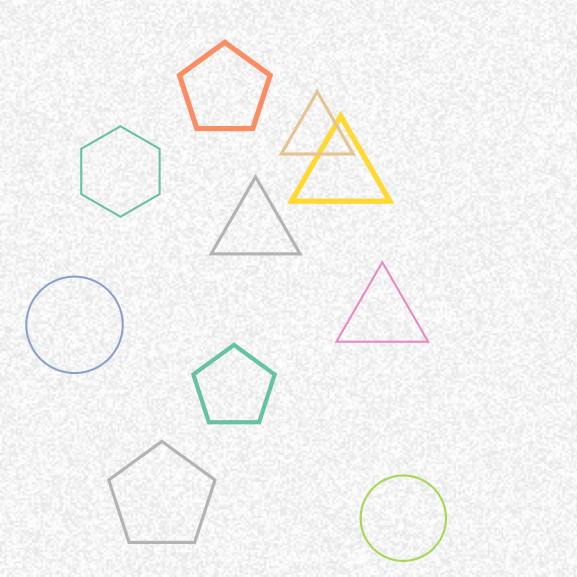[{"shape": "pentagon", "thickness": 2, "radius": 0.37, "center": [0.405, 0.328]}, {"shape": "hexagon", "thickness": 1, "radius": 0.39, "center": [0.209, 0.702]}, {"shape": "pentagon", "thickness": 2.5, "radius": 0.41, "center": [0.389, 0.843]}, {"shape": "circle", "thickness": 1, "radius": 0.42, "center": [0.129, 0.437]}, {"shape": "triangle", "thickness": 1, "radius": 0.46, "center": [0.662, 0.453]}, {"shape": "circle", "thickness": 1, "radius": 0.37, "center": [0.698, 0.102]}, {"shape": "triangle", "thickness": 2.5, "radius": 0.49, "center": [0.59, 0.7]}, {"shape": "triangle", "thickness": 1.5, "radius": 0.36, "center": [0.549, 0.768]}, {"shape": "triangle", "thickness": 1.5, "radius": 0.44, "center": [0.443, 0.604]}, {"shape": "pentagon", "thickness": 1.5, "radius": 0.48, "center": [0.28, 0.138]}]